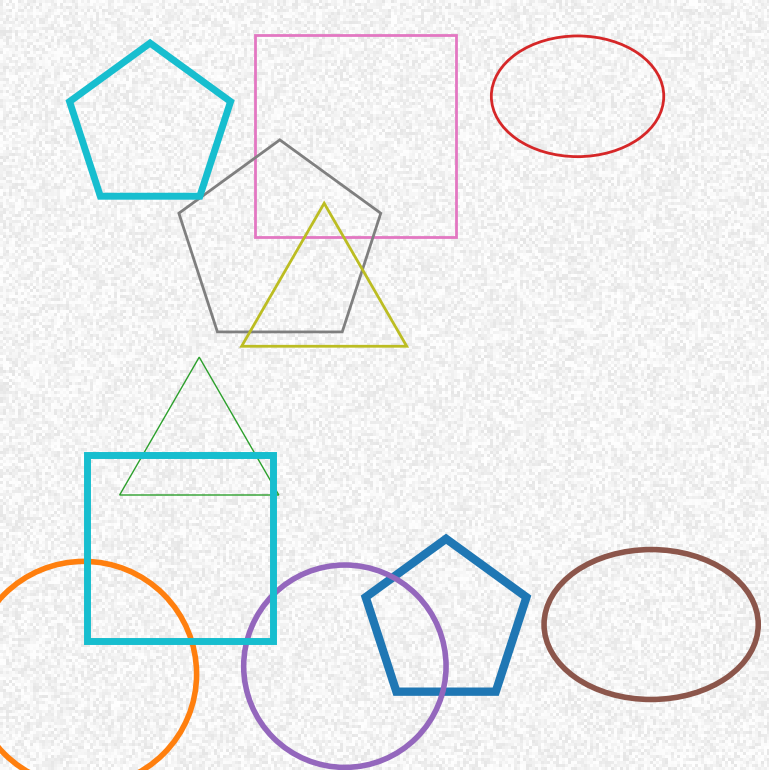[{"shape": "pentagon", "thickness": 3, "radius": 0.55, "center": [0.579, 0.191]}, {"shape": "circle", "thickness": 2, "radius": 0.73, "center": [0.109, 0.125]}, {"shape": "triangle", "thickness": 0.5, "radius": 0.6, "center": [0.259, 0.417]}, {"shape": "oval", "thickness": 1, "radius": 0.56, "center": [0.75, 0.875]}, {"shape": "circle", "thickness": 2, "radius": 0.66, "center": [0.448, 0.135]}, {"shape": "oval", "thickness": 2, "radius": 0.7, "center": [0.846, 0.189]}, {"shape": "square", "thickness": 1, "radius": 0.65, "center": [0.462, 0.823]}, {"shape": "pentagon", "thickness": 1, "radius": 0.69, "center": [0.363, 0.68]}, {"shape": "triangle", "thickness": 1, "radius": 0.62, "center": [0.421, 0.612]}, {"shape": "square", "thickness": 2.5, "radius": 0.6, "center": [0.233, 0.288]}, {"shape": "pentagon", "thickness": 2.5, "radius": 0.55, "center": [0.195, 0.834]}]